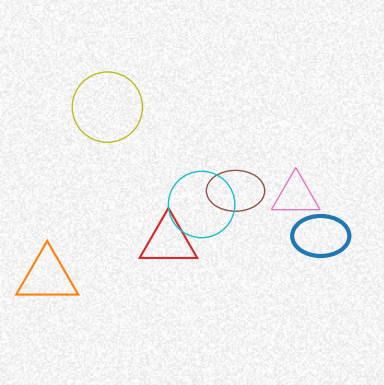[{"shape": "oval", "thickness": 3, "radius": 0.37, "center": [0.833, 0.387]}, {"shape": "triangle", "thickness": 1.5, "radius": 0.47, "center": [0.123, 0.281]}, {"shape": "triangle", "thickness": 1.5, "radius": 0.43, "center": [0.437, 0.373]}, {"shape": "oval", "thickness": 1, "radius": 0.38, "center": [0.612, 0.504]}, {"shape": "triangle", "thickness": 1, "radius": 0.37, "center": [0.768, 0.492]}, {"shape": "circle", "thickness": 1, "radius": 0.46, "center": [0.279, 0.722]}, {"shape": "circle", "thickness": 1, "radius": 0.43, "center": [0.524, 0.469]}]